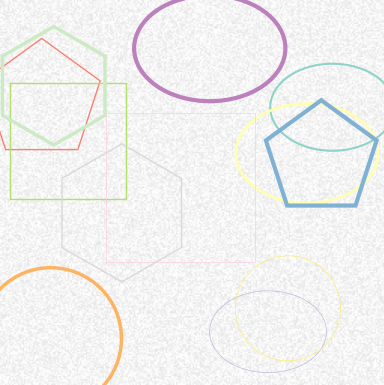[{"shape": "oval", "thickness": 1.5, "radius": 0.81, "center": [0.863, 0.721]}, {"shape": "oval", "thickness": 2, "radius": 0.92, "center": [0.798, 0.602]}, {"shape": "oval", "thickness": 0.5, "radius": 0.76, "center": [0.696, 0.138]}, {"shape": "pentagon", "thickness": 1, "radius": 0.8, "center": [0.108, 0.741]}, {"shape": "pentagon", "thickness": 3, "radius": 0.76, "center": [0.834, 0.588]}, {"shape": "circle", "thickness": 2.5, "radius": 0.92, "center": [0.132, 0.121]}, {"shape": "square", "thickness": 1, "radius": 0.76, "center": [0.177, 0.633]}, {"shape": "square", "thickness": 0.5, "radius": 0.97, "center": [0.47, 0.514]}, {"shape": "hexagon", "thickness": 1, "radius": 0.9, "center": [0.316, 0.447]}, {"shape": "oval", "thickness": 3, "radius": 0.98, "center": [0.545, 0.875]}, {"shape": "hexagon", "thickness": 2.5, "radius": 0.77, "center": [0.139, 0.777]}, {"shape": "circle", "thickness": 0.5, "radius": 0.68, "center": [0.748, 0.199]}]